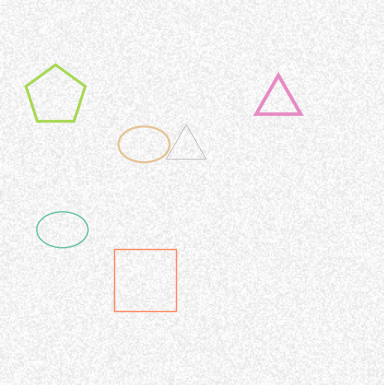[{"shape": "oval", "thickness": 1, "radius": 0.33, "center": [0.162, 0.403]}, {"shape": "square", "thickness": 1, "radius": 0.4, "center": [0.377, 0.273]}, {"shape": "triangle", "thickness": 2.5, "radius": 0.34, "center": [0.723, 0.737]}, {"shape": "pentagon", "thickness": 2, "radius": 0.41, "center": [0.144, 0.751]}, {"shape": "oval", "thickness": 1.5, "radius": 0.33, "center": [0.374, 0.625]}, {"shape": "triangle", "thickness": 0.5, "radius": 0.3, "center": [0.484, 0.617]}]